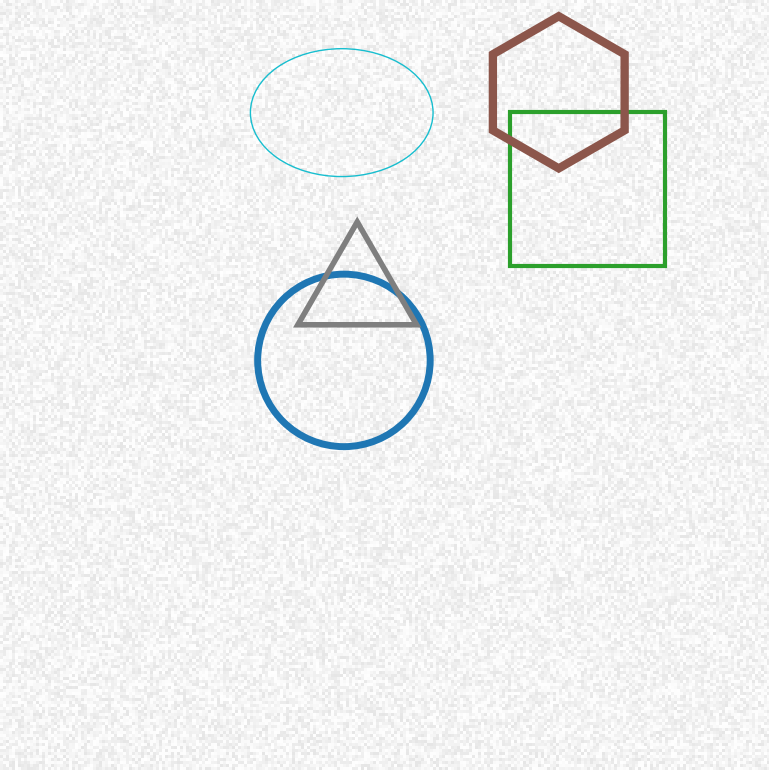[{"shape": "circle", "thickness": 2.5, "radius": 0.56, "center": [0.447, 0.532]}, {"shape": "square", "thickness": 1.5, "radius": 0.5, "center": [0.763, 0.754]}, {"shape": "hexagon", "thickness": 3, "radius": 0.49, "center": [0.726, 0.88]}, {"shape": "triangle", "thickness": 2, "radius": 0.45, "center": [0.464, 0.623]}, {"shape": "oval", "thickness": 0.5, "radius": 0.59, "center": [0.444, 0.854]}]